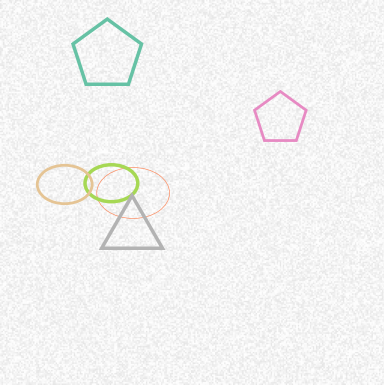[{"shape": "pentagon", "thickness": 2.5, "radius": 0.47, "center": [0.279, 0.857]}, {"shape": "oval", "thickness": 0.5, "radius": 0.47, "center": [0.346, 0.499]}, {"shape": "pentagon", "thickness": 2, "radius": 0.35, "center": [0.728, 0.692]}, {"shape": "oval", "thickness": 2.5, "radius": 0.34, "center": [0.289, 0.524]}, {"shape": "oval", "thickness": 2, "radius": 0.36, "center": [0.168, 0.521]}, {"shape": "triangle", "thickness": 2.5, "radius": 0.46, "center": [0.343, 0.401]}]